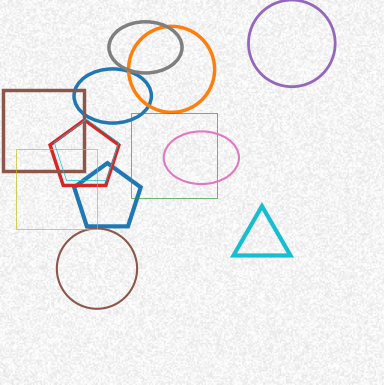[{"shape": "pentagon", "thickness": 3, "radius": 0.45, "center": [0.279, 0.486]}, {"shape": "oval", "thickness": 2.5, "radius": 0.5, "center": [0.293, 0.751]}, {"shape": "circle", "thickness": 2.5, "radius": 0.56, "center": [0.446, 0.82]}, {"shape": "square", "thickness": 0.5, "radius": 0.56, "center": [0.452, 0.596]}, {"shape": "pentagon", "thickness": 2.5, "radius": 0.47, "center": [0.219, 0.594]}, {"shape": "circle", "thickness": 2, "radius": 0.56, "center": [0.758, 0.887]}, {"shape": "square", "thickness": 2.5, "radius": 0.53, "center": [0.114, 0.661]}, {"shape": "circle", "thickness": 1.5, "radius": 0.52, "center": [0.252, 0.302]}, {"shape": "oval", "thickness": 1.5, "radius": 0.49, "center": [0.523, 0.59]}, {"shape": "oval", "thickness": 2.5, "radius": 0.47, "center": [0.378, 0.877]}, {"shape": "square", "thickness": 0.5, "radius": 0.52, "center": [0.147, 0.509]}, {"shape": "pentagon", "thickness": 0.5, "radius": 0.44, "center": [0.225, 0.602]}, {"shape": "triangle", "thickness": 3, "radius": 0.43, "center": [0.68, 0.379]}]